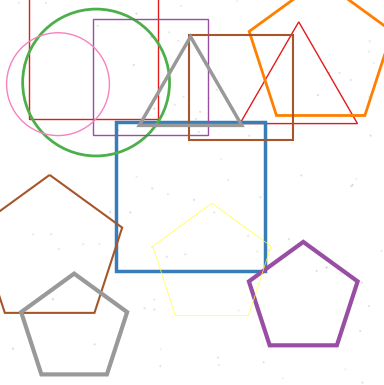[{"shape": "square", "thickness": 1, "radius": 0.84, "center": [0.242, 0.857]}, {"shape": "triangle", "thickness": 1, "radius": 0.88, "center": [0.776, 0.767]}, {"shape": "square", "thickness": 2.5, "radius": 0.97, "center": [0.496, 0.49]}, {"shape": "circle", "thickness": 2, "radius": 0.95, "center": [0.25, 0.786]}, {"shape": "pentagon", "thickness": 3, "radius": 0.74, "center": [0.788, 0.223]}, {"shape": "square", "thickness": 1, "radius": 0.75, "center": [0.391, 0.799]}, {"shape": "pentagon", "thickness": 2, "radius": 0.98, "center": [0.833, 0.858]}, {"shape": "pentagon", "thickness": 0.5, "radius": 0.81, "center": [0.55, 0.311]}, {"shape": "square", "thickness": 1.5, "radius": 0.68, "center": [0.626, 0.773]}, {"shape": "pentagon", "thickness": 1.5, "radius": 0.99, "center": [0.129, 0.348]}, {"shape": "circle", "thickness": 1, "radius": 0.67, "center": [0.151, 0.781]}, {"shape": "pentagon", "thickness": 3, "radius": 0.72, "center": [0.193, 0.145]}, {"shape": "triangle", "thickness": 2.5, "radius": 0.77, "center": [0.495, 0.751]}]